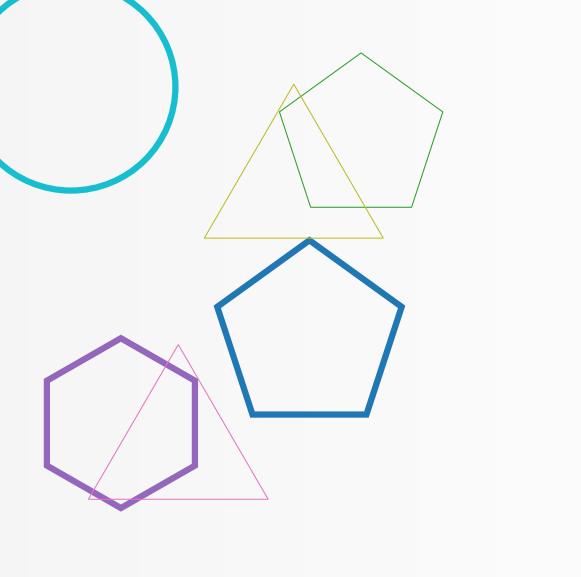[{"shape": "pentagon", "thickness": 3, "radius": 0.83, "center": [0.532, 0.416]}, {"shape": "pentagon", "thickness": 0.5, "radius": 0.74, "center": [0.621, 0.76]}, {"shape": "hexagon", "thickness": 3, "radius": 0.74, "center": [0.208, 0.266]}, {"shape": "triangle", "thickness": 0.5, "radius": 0.89, "center": [0.307, 0.224]}, {"shape": "triangle", "thickness": 0.5, "radius": 0.89, "center": [0.505, 0.676]}, {"shape": "circle", "thickness": 3, "radius": 0.9, "center": [0.122, 0.849]}]